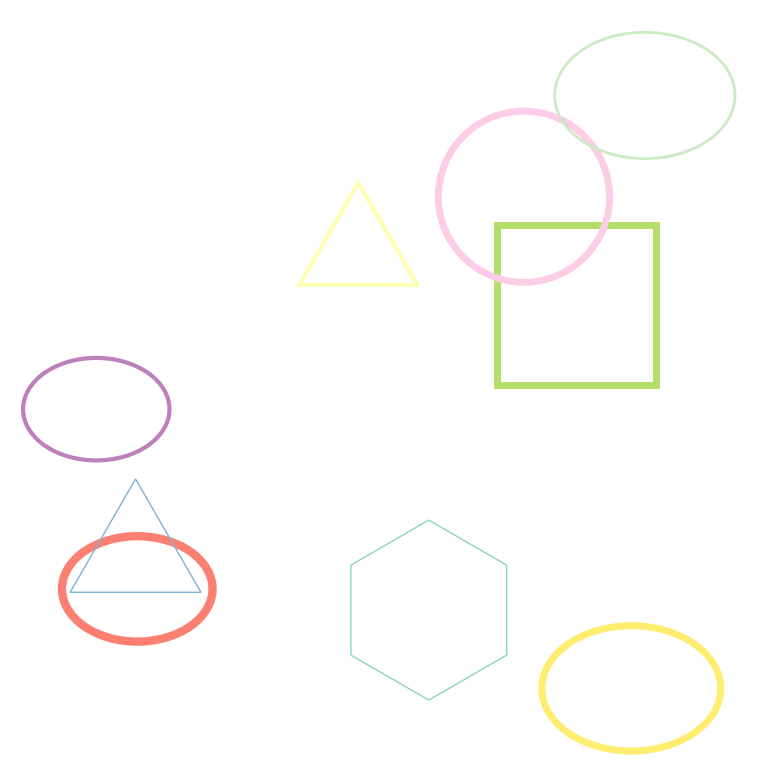[{"shape": "hexagon", "thickness": 0.5, "radius": 0.58, "center": [0.557, 0.208]}, {"shape": "triangle", "thickness": 1.5, "radius": 0.44, "center": [0.465, 0.674]}, {"shape": "oval", "thickness": 3, "radius": 0.49, "center": [0.178, 0.235]}, {"shape": "triangle", "thickness": 0.5, "radius": 0.49, "center": [0.176, 0.28]}, {"shape": "square", "thickness": 2.5, "radius": 0.52, "center": [0.748, 0.604]}, {"shape": "circle", "thickness": 2.5, "radius": 0.56, "center": [0.68, 0.745]}, {"shape": "oval", "thickness": 1.5, "radius": 0.48, "center": [0.125, 0.469]}, {"shape": "oval", "thickness": 1, "radius": 0.59, "center": [0.837, 0.876]}, {"shape": "oval", "thickness": 2.5, "radius": 0.58, "center": [0.82, 0.106]}]